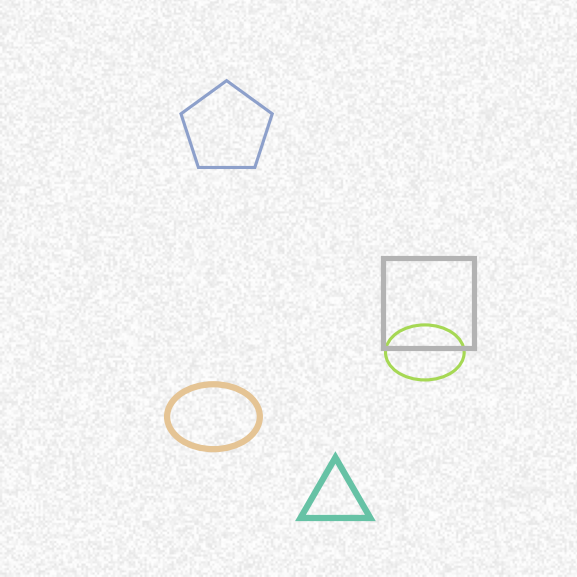[{"shape": "triangle", "thickness": 3, "radius": 0.35, "center": [0.581, 0.137]}, {"shape": "pentagon", "thickness": 1.5, "radius": 0.42, "center": [0.392, 0.776]}, {"shape": "oval", "thickness": 1.5, "radius": 0.34, "center": [0.736, 0.389]}, {"shape": "oval", "thickness": 3, "radius": 0.4, "center": [0.37, 0.278]}, {"shape": "square", "thickness": 2.5, "radius": 0.39, "center": [0.742, 0.474]}]